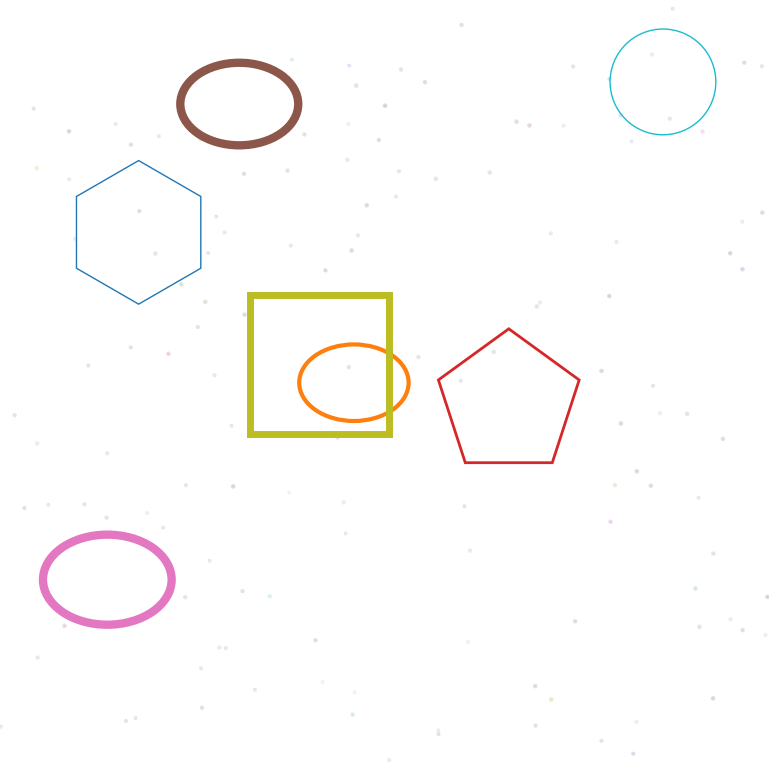[{"shape": "hexagon", "thickness": 0.5, "radius": 0.47, "center": [0.18, 0.698]}, {"shape": "oval", "thickness": 1.5, "radius": 0.36, "center": [0.46, 0.503]}, {"shape": "pentagon", "thickness": 1, "radius": 0.48, "center": [0.661, 0.477]}, {"shape": "oval", "thickness": 3, "radius": 0.38, "center": [0.311, 0.865]}, {"shape": "oval", "thickness": 3, "radius": 0.42, "center": [0.139, 0.247]}, {"shape": "square", "thickness": 2.5, "radius": 0.45, "center": [0.415, 0.527]}, {"shape": "circle", "thickness": 0.5, "radius": 0.34, "center": [0.861, 0.894]}]